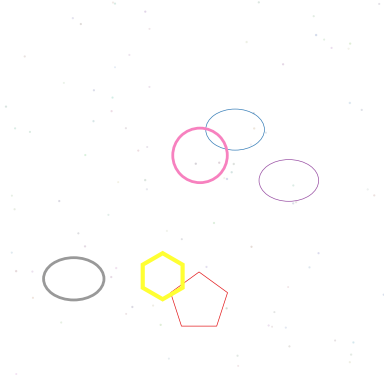[{"shape": "pentagon", "thickness": 0.5, "radius": 0.39, "center": [0.517, 0.216]}, {"shape": "oval", "thickness": 0.5, "radius": 0.38, "center": [0.611, 0.663]}, {"shape": "oval", "thickness": 0.5, "radius": 0.39, "center": [0.75, 0.531]}, {"shape": "hexagon", "thickness": 3, "radius": 0.3, "center": [0.422, 0.283]}, {"shape": "circle", "thickness": 2, "radius": 0.35, "center": [0.52, 0.596]}, {"shape": "oval", "thickness": 2, "radius": 0.39, "center": [0.192, 0.276]}]